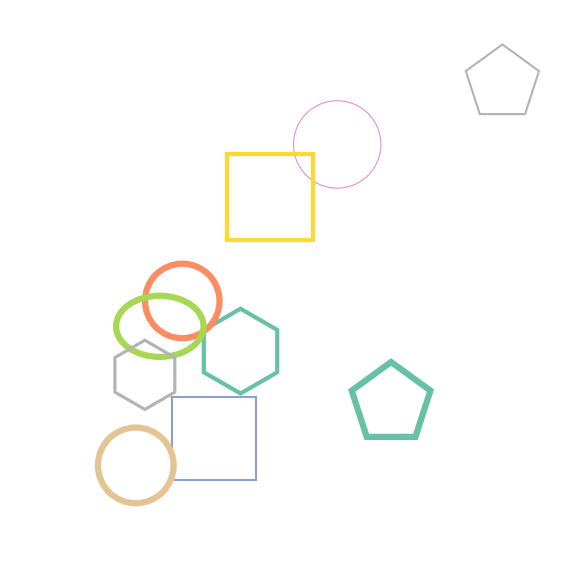[{"shape": "pentagon", "thickness": 3, "radius": 0.36, "center": [0.677, 0.301]}, {"shape": "hexagon", "thickness": 2, "radius": 0.37, "center": [0.416, 0.391]}, {"shape": "circle", "thickness": 3, "radius": 0.32, "center": [0.316, 0.478]}, {"shape": "square", "thickness": 1, "radius": 0.36, "center": [0.37, 0.24]}, {"shape": "circle", "thickness": 0.5, "radius": 0.38, "center": [0.584, 0.749]}, {"shape": "oval", "thickness": 3, "radius": 0.38, "center": [0.277, 0.434]}, {"shape": "square", "thickness": 2, "radius": 0.37, "center": [0.467, 0.658]}, {"shape": "circle", "thickness": 3, "radius": 0.33, "center": [0.235, 0.193]}, {"shape": "pentagon", "thickness": 1, "radius": 0.33, "center": [0.87, 0.855]}, {"shape": "hexagon", "thickness": 1.5, "radius": 0.3, "center": [0.251, 0.35]}]